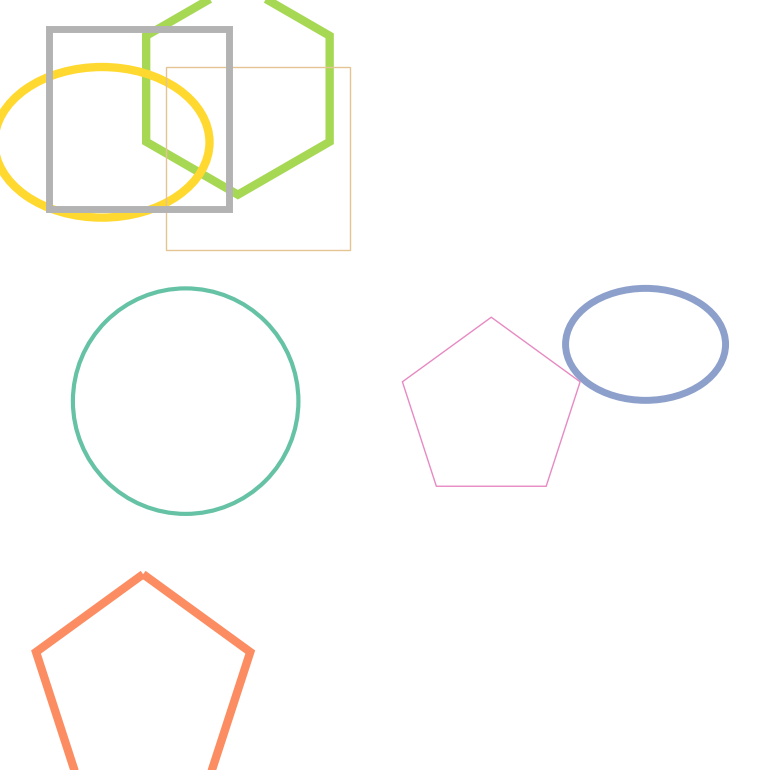[{"shape": "circle", "thickness": 1.5, "radius": 0.73, "center": [0.241, 0.479]}, {"shape": "pentagon", "thickness": 3, "radius": 0.73, "center": [0.186, 0.108]}, {"shape": "oval", "thickness": 2.5, "radius": 0.52, "center": [0.838, 0.553]}, {"shape": "pentagon", "thickness": 0.5, "radius": 0.61, "center": [0.638, 0.467]}, {"shape": "hexagon", "thickness": 3, "radius": 0.69, "center": [0.309, 0.885]}, {"shape": "oval", "thickness": 3, "radius": 0.7, "center": [0.132, 0.815]}, {"shape": "square", "thickness": 0.5, "radius": 0.6, "center": [0.335, 0.794]}, {"shape": "square", "thickness": 2.5, "radius": 0.58, "center": [0.18, 0.846]}]